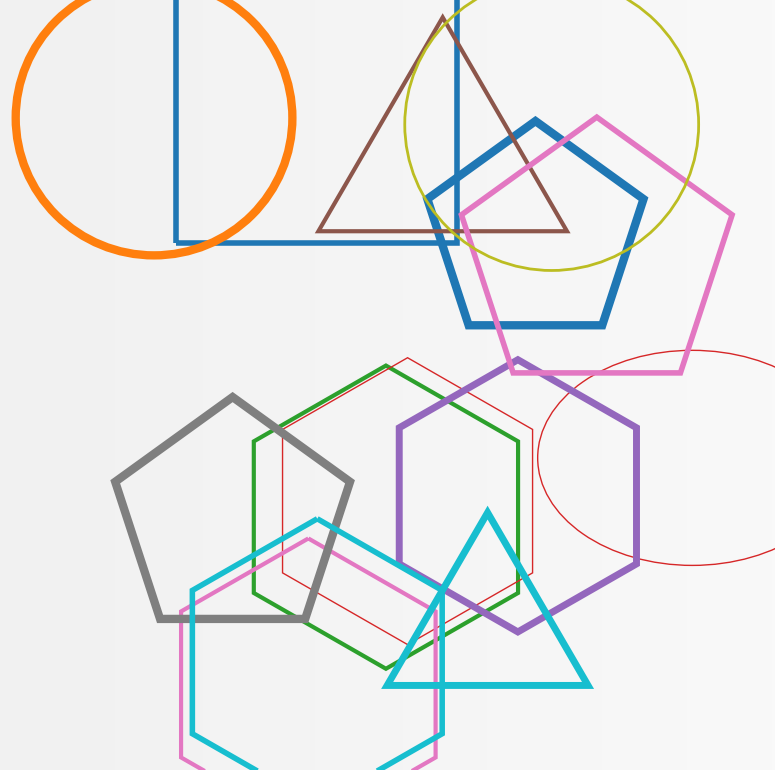[{"shape": "pentagon", "thickness": 3, "radius": 0.73, "center": [0.691, 0.696]}, {"shape": "square", "thickness": 2, "radius": 0.91, "center": [0.408, 0.866]}, {"shape": "circle", "thickness": 3, "radius": 0.89, "center": [0.199, 0.847]}, {"shape": "hexagon", "thickness": 1.5, "radius": 0.98, "center": [0.498, 0.328]}, {"shape": "oval", "thickness": 0.5, "radius": 1.0, "center": [0.893, 0.405]}, {"shape": "hexagon", "thickness": 0.5, "radius": 0.93, "center": [0.526, 0.349]}, {"shape": "hexagon", "thickness": 2.5, "radius": 0.88, "center": [0.668, 0.356]}, {"shape": "triangle", "thickness": 1.5, "radius": 0.93, "center": [0.571, 0.792]}, {"shape": "hexagon", "thickness": 1.5, "radius": 0.95, "center": [0.398, 0.111]}, {"shape": "pentagon", "thickness": 2, "radius": 0.92, "center": [0.77, 0.664]}, {"shape": "pentagon", "thickness": 3, "radius": 0.8, "center": [0.3, 0.325]}, {"shape": "circle", "thickness": 1, "radius": 0.95, "center": [0.712, 0.838]}, {"shape": "hexagon", "thickness": 2, "radius": 0.93, "center": [0.409, 0.14]}, {"shape": "triangle", "thickness": 2.5, "radius": 0.75, "center": [0.629, 0.185]}]